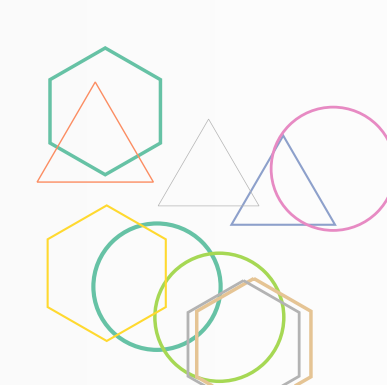[{"shape": "hexagon", "thickness": 2.5, "radius": 0.82, "center": [0.272, 0.711]}, {"shape": "circle", "thickness": 3, "radius": 0.82, "center": [0.405, 0.255]}, {"shape": "triangle", "thickness": 1, "radius": 0.87, "center": [0.246, 0.614]}, {"shape": "triangle", "thickness": 1.5, "radius": 0.77, "center": [0.731, 0.493]}, {"shape": "circle", "thickness": 2, "radius": 0.8, "center": [0.86, 0.562]}, {"shape": "circle", "thickness": 2.5, "radius": 0.83, "center": [0.566, 0.176]}, {"shape": "hexagon", "thickness": 1.5, "radius": 0.88, "center": [0.275, 0.29]}, {"shape": "hexagon", "thickness": 2.5, "radius": 0.85, "center": [0.655, 0.106]}, {"shape": "hexagon", "thickness": 2, "radius": 0.83, "center": [0.629, 0.106]}, {"shape": "triangle", "thickness": 0.5, "radius": 0.75, "center": [0.538, 0.54]}]